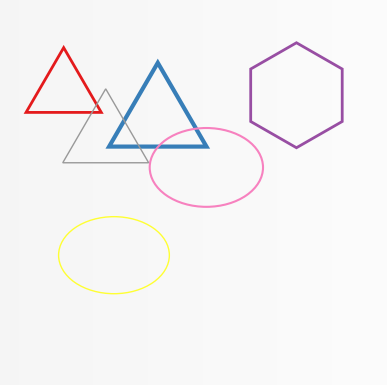[{"shape": "triangle", "thickness": 2, "radius": 0.56, "center": [0.164, 0.764]}, {"shape": "triangle", "thickness": 3, "radius": 0.73, "center": [0.407, 0.692]}, {"shape": "hexagon", "thickness": 2, "radius": 0.68, "center": [0.765, 0.753]}, {"shape": "oval", "thickness": 1, "radius": 0.71, "center": [0.294, 0.337]}, {"shape": "oval", "thickness": 1.5, "radius": 0.73, "center": [0.533, 0.565]}, {"shape": "triangle", "thickness": 1, "radius": 0.64, "center": [0.273, 0.641]}]